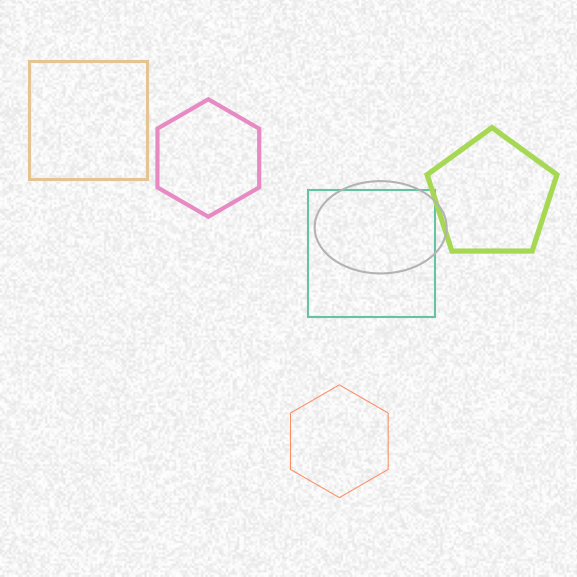[{"shape": "square", "thickness": 1, "radius": 0.55, "center": [0.643, 0.56]}, {"shape": "hexagon", "thickness": 0.5, "radius": 0.49, "center": [0.588, 0.235]}, {"shape": "hexagon", "thickness": 2, "radius": 0.51, "center": [0.361, 0.725]}, {"shape": "pentagon", "thickness": 2.5, "radius": 0.59, "center": [0.852, 0.66]}, {"shape": "square", "thickness": 1.5, "radius": 0.51, "center": [0.153, 0.792]}, {"shape": "oval", "thickness": 1, "radius": 0.57, "center": [0.659, 0.606]}]